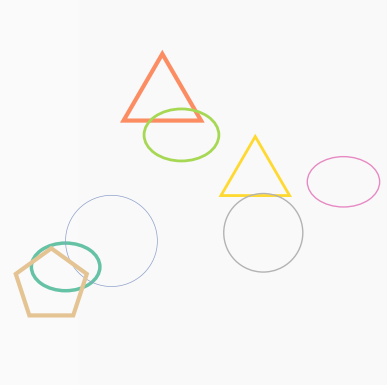[{"shape": "oval", "thickness": 2.5, "radius": 0.44, "center": [0.169, 0.307]}, {"shape": "triangle", "thickness": 3, "radius": 0.58, "center": [0.419, 0.745]}, {"shape": "circle", "thickness": 0.5, "radius": 0.59, "center": [0.288, 0.374]}, {"shape": "oval", "thickness": 1, "radius": 0.47, "center": [0.886, 0.528]}, {"shape": "oval", "thickness": 2, "radius": 0.48, "center": [0.468, 0.649]}, {"shape": "triangle", "thickness": 2, "radius": 0.51, "center": [0.659, 0.543]}, {"shape": "pentagon", "thickness": 3, "radius": 0.48, "center": [0.132, 0.259]}, {"shape": "circle", "thickness": 1, "radius": 0.51, "center": [0.679, 0.395]}]